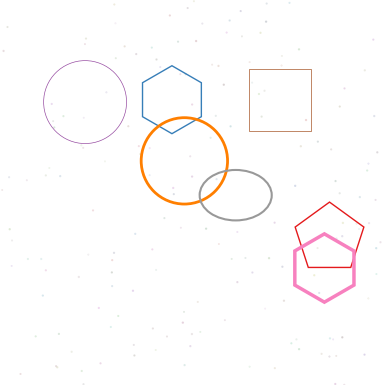[{"shape": "pentagon", "thickness": 1, "radius": 0.47, "center": [0.856, 0.381]}, {"shape": "hexagon", "thickness": 1, "radius": 0.44, "center": [0.447, 0.741]}, {"shape": "circle", "thickness": 0.5, "radius": 0.54, "center": [0.221, 0.735]}, {"shape": "circle", "thickness": 2, "radius": 0.56, "center": [0.479, 0.582]}, {"shape": "square", "thickness": 0.5, "radius": 0.41, "center": [0.728, 0.741]}, {"shape": "hexagon", "thickness": 2.5, "radius": 0.44, "center": [0.843, 0.304]}, {"shape": "oval", "thickness": 1.5, "radius": 0.47, "center": [0.612, 0.493]}]